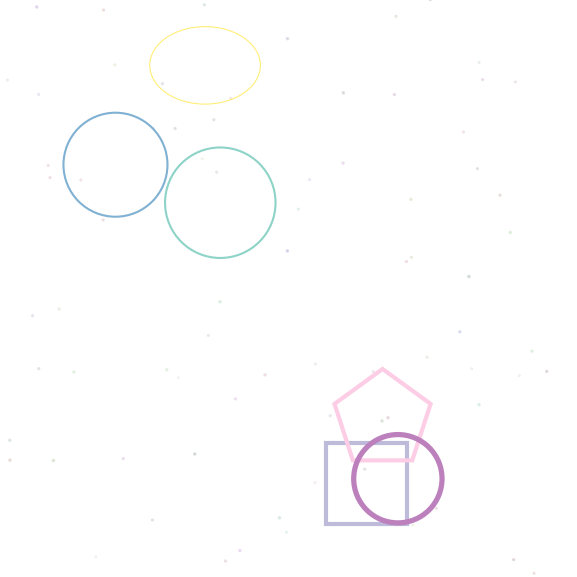[{"shape": "circle", "thickness": 1, "radius": 0.48, "center": [0.381, 0.648]}, {"shape": "square", "thickness": 2, "radius": 0.35, "center": [0.635, 0.162]}, {"shape": "circle", "thickness": 1, "radius": 0.45, "center": [0.2, 0.714]}, {"shape": "pentagon", "thickness": 2, "radius": 0.44, "center": [0.662, 0.273]}, {"shape": "circle", "thickness": 2.5, "radius": 0.38, "center": [0.689, 0.17]}, {"shape": "oval", "thickness": 0.5, "radius": 0.48, "center": [0.355, 0.886]}]